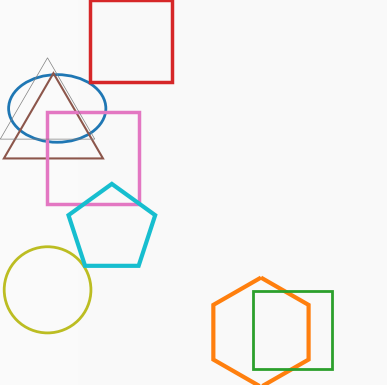[{"shape": "oval", "thickness": 2, "radius": 0.63, "center": [0.148, 0.718]}, {"shape": "hexagon", "thickness": 3, "radius": 0.71, "center": [0.673, 0.137]}, {"shape": "square", "thickness": 2, "radius": 0.51, "center": [0.754, 0.142]}, {"shape": "square", "thickness": 2.5, "radius": 0.53, "center": [0.339, 0.894]}, {"shape": "triangle", "thickness": 1.5, "radius": 0.74, "center": [0.138, 0.662]}, {"shape": "square", "thickness": 2.5, "radius": 0.6, "center": [0.24, 0.59]}, {"shape": "triangle", "thickness": 0.5, "radius": 0.7, "center": [0.123, 0.709]}, {"shape": "circle", "thickness": 2, "radius": 0.56, "center": [0.123, 0.247]}, {"shape": "pentagon", "thickness": 3, "radius": 0.59, "center": [0.289, 0.405]}]